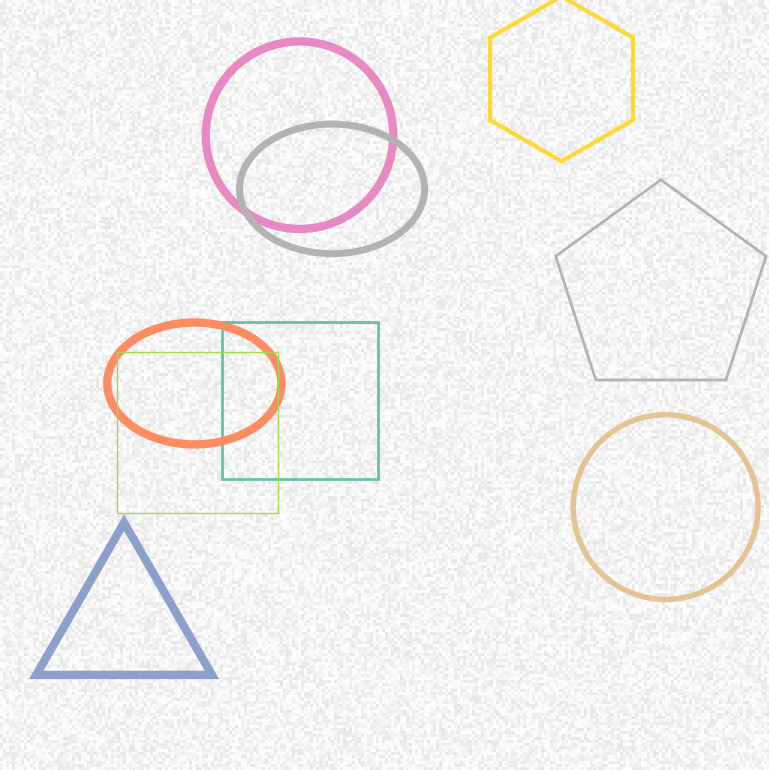[{"shape": "square", "thickness": 1, "radius": 0.51, "center": [0.389, 0.48]}, {"shape": "oval", "thickness": 3, "radius": 0.57, "center": [0.252, 0.502]}, {"shape": "triangle", "thickness": 3, "radius": 0.66, "center": [0.161, 0.189]}, {"shape": "circle", "thickness": 3, "radius": 0.61, "center": [0.389, 0.824]}, {"shape": "square", "thickness": 0.5, "radius": 0.52, "center": [0.256, 0.438]}, {"shape": "hexagon", "thickness": 1.5, "radius": 0.54, "center": [0.729, 0.898]}, {"shape": "circle", "thickness": 2, "radius": 0.6, "center": [0.864, 0.341]}, {"shape": "pentagon", "thickness": 1, "radius": 0.72, "center": [0.858, 0.623]}, {"shape": "oval", "thickness": 2.5, "radius": 0.6, "center": [0.431, 0.755]}]